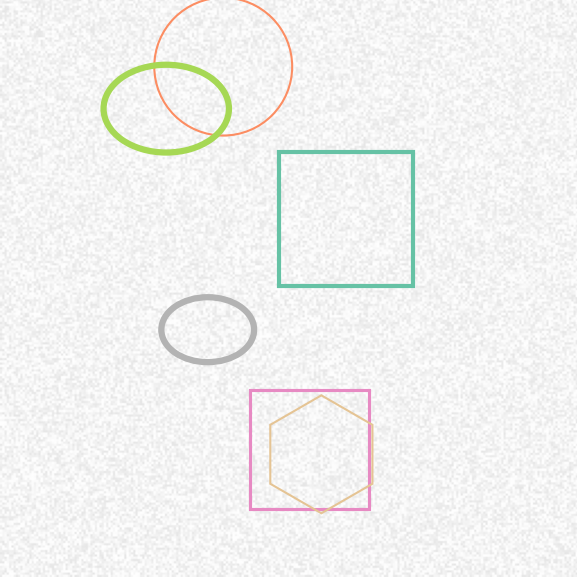[{"shape": "square", "thickness": 2, "radius": 0.58, "center": [0.599, 0.62]}, {"shape": "circle", "thickness": 1, "radius": 0.6, "center": [0.387, 0.884]}, {"shape": "square", "thickness": 1.5, "radius": 0.51, "center": [0.537, 0.22]}, {"shape": "oval", "thickness": 3, "radius": 0.54, "center": [0.288, 0.811]}, {"shape": "hexagon", "thickness": 1, "radius": 0.51, "center": [0.556, 0.212]}, {"shape": "oval", "thickness": 3, "radius": 0.4, "center": [0.36, 0.428]}]